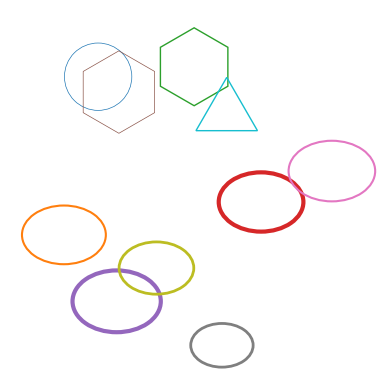[{"shape": "circle", "thickness": 0.5, "radius": 0.44, "center": [0.255, 0.801]}, {"shape": "oval", "thickness": 1.5, "radius": 0.54, "center": [0.166, 0.39]}, {"shape": "hexagon", "thickness": 1, "radius": 0.51, "center": [0.504, 0.827]}, {"shape": "oval", "thickness": 3, "radius": 0.55, "center": [0.678, 0.475]}, {"shape": "oval", "thickness": 3, "radius": 0.57, "center": [0.303, 0.217]}, {"shape": "hexagon", "thickness": 0.5, "radius": 0.54, "center": [0.309, 0.761]}, {"shape": "oval", "thickness": 1.5, "radius": 0.56, "center": [0.862, 0.556]}, {"shape": "oval", "thickness": 2, "radius": 0.41, "center": [0.576, 0.103]}, {"shape": "oval", "thickness": 2, "radius": 0.49, "center": [0.406, 0.304]}, {"shape": "triangle", "thickness": 1, "radius": 0.46, "center": [0.589, 0.707]}]